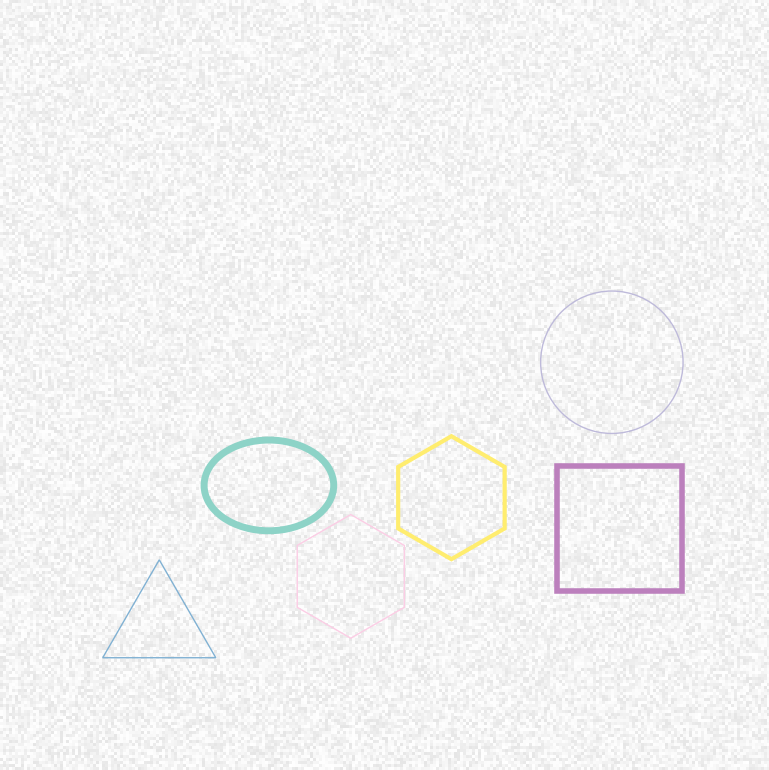[{"shape": "oval", "thickness": 2.5, "radius": 0.42, "center": [0.349, 0.37]}, {"shape": "circle", "thickness": 0.5, "radius": 0.46, "center": [0.795, 0.53]}, {"shape": "triangle", "thickness": 0.5, "radius": 0.42, "center": [0.207, 0.188]}, {"shape": "hexagon", "thickness": 0.5, "radius": 0.4, "center": [0.456, 0.251]}, {"shape": "square", "thickness": 2, "radius": 0.41, "center": [0.805, 0.314]}, {"shape": "hexagon", "thickness": 1.5, "radius": 0.4, "center": [0.586, 0.354]}]